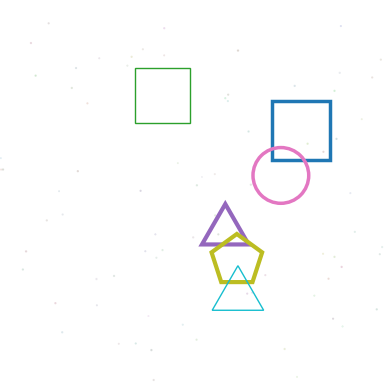[{"shape": "square", "thickness": 2.5, "radius": 0.38, "center": [0.781, 0.661]}, {"shape": "square", "thickness": 1, "radius": 0.36, "center": [0.423, 0.751]}, {"shape": "triangle", "thickness": 3, "radius": 0.35, "center": [0.585, 0.4]}, {"shape": "circle", "thickness": 2.5, "radius": 0.36, "center": [0.73, 0.544]}, {"shape": "pentagon", "thickness": 3, "radius": 0.35, "center": [0.615, 0.323]}, {"shape": "triangle", "thickness": 1, "radius": 0.39, "center": [0.618, 0.233]}]